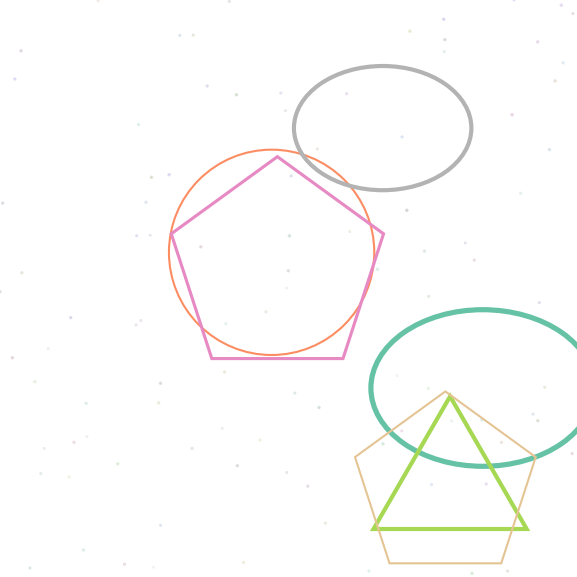[{"shape": "oval", "thickness": 2.5, "radius": 0.97, "center": [0.836, 0.327]}, {"shape": "circle", "thickness": 1, "radius": 0.89, "center": [0.47, 0.562]}, {"shape": "pentagon", "thickness": 1.5, "radius": 0.97, "center": [0.48, 0.535]}, {"shape": "triangle", "thickness": 2, "radius": 0.77, "center": [0.779, 0.16]}, {"shape": "pentagon", "thickness": 1, "radius": 0.82, "center": [0.771, 0.157]}, {"shape": "oval", "thickness": 2, "radius": 0.77, "center": [0.663, 0.777]}]